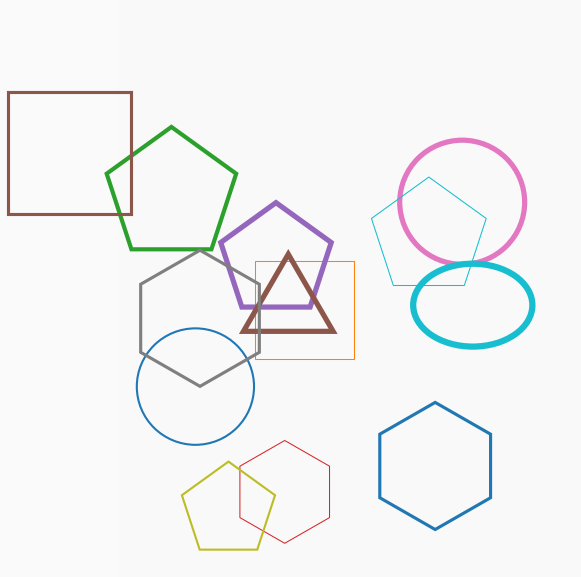[{"shape": "hexagon", "thickness": 1.5, "radius": 0.55, "center": [0.749, 0.192]}, {"shape": "circle", "thickness": 1, "radius": 0.5, "center": [0.336, 0.33]}, {"shape": "square", "thickness": 0.5, "radius": 0.42, "center": [0.524, 0.462]}, {"shape": "pentagon", "thickness": 2, "radius": 0.59, "center": [0.295, 0.662]}, {"shape": "hexagon", "thickness": 0.5, "radius": 0.45, "center": [0.49, 0.147]}, {"shape": "pentagon", "thickness": 2.5, "radius": 0.5, "center": [0.475, 0.548]}, {"shape": "triangle", "thickness": 2.5, "radius": 0.45, "center": [0.496, 0.47]}, {"shape": "square", "thickness": 1.5, "radius": 0.53, "center": [0.12, 0.734]}, {"shape": "circle", "thickness": 2.5, "radius": 0.54, "center": [0.795, 0.649]}, {"shape": "hexagon", "thickness": 1.5, "radius": 0.59, "center": [0.344, 0.448]}, {"shape": "pentagon", "thickness": 1, "radius": 0.42, "center": [0.393, 0.116]}, {"shape": "pentagon", "thickness": 0.5, "radius": 0.52, "center": [0.738, 0.589]}, {"shape": "oval", "thickness": 3, "radius": 0.51, "center": [0.813, 0.471]}]